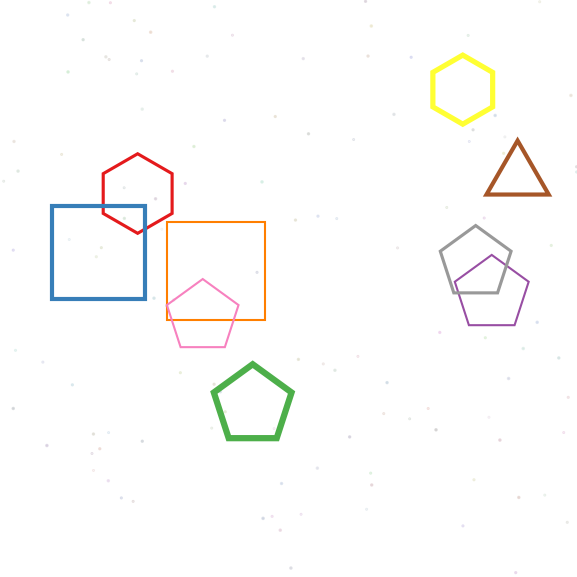[{"shape": "hexagon", "thickness": 1.5, "radius": 0.34, "center": [0.238, 0.664]}, {"shape": "square", "thickness": 2, "radius": 0.4, "center": [0.171, 0.562]}, {"shape": "pentagon", "thickness": 3, "radius": 0.35, "center": [0.438, 0.298]}, {"shape": "pentagon", "thickness": 1, "radius": 0.34, "center": [0.851, 0.49]}, {"shape": "square", "thickness": 1, "radius": 0.42, "center": [0.374, 0.53]}, {"shape": "hexagon", "thickness": 2.5, "radius": 0.3, "center": [0.801, 0.844]}, {"shape": "triangle", "thickness": 2, "radius": 0.31, "center": [0.896, 0.693]}, {"shape": "pentagon", "thickness": 1, "radius": 0.33, "center": [0.351, 0.451]}, {"shape": "pentagon", "thickness": 1.5, "radius": 0.32, "center": [0.824, 0.544]}]